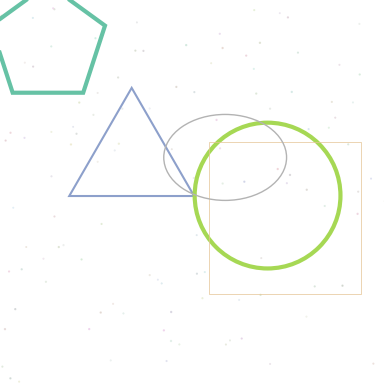[{"shape": "pentagon", "thickness": 3, "radius": 0.78, "center": [0.124, 0.885]}, {"shape": "triangle", "thickness": 1.5, "radius": 0.94, "center": [0.342, 0.584]}, {"shape": "circle", "thickness": 3, "radius": 0.95, "center": [0.695, 0.492]}, {"shape": "square", "thickness": 0.5, "radius": 0.99, "center": [0.74, 0.433]}, {"shape": "oval", "thickness": 1, "radius": 0.8, "center": [0.585, 0.591]}]